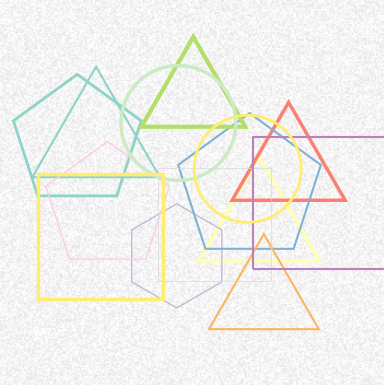[{"shape": "triangle", "thickness": 1.5, "radius": 0.96, "center": [0.25, 0.635]}, {"shape": "pentagon", "thickness": 2, "radius": 0.87, "center": [0.201, 0.632]}, {"shape": "triangle", "thickness": 2.5, "radius": 0.9, "center": [0.673, 0.413]}, {"shape": "hexagon", "thickness": 1, "radius": 0.68, "center": [0.459, 0.335]}, {"shape": "triangle", "thickness": 2.5, "radius": 0.85, "center": [0.75, 0.565]}, {"shape": "pentagon", "thickness": 1.5, "radius": 0.97, "center": [0.648, 0.511]}, {"shape": "triangle", "thickness": 1.5, "radius": 0.82, "center": [0.685, 0.227]}, {"shape": "triangle", "thickness": 3, "radius": 0.78, "center": [0.502, 0.749]}, {"shape": "pentagon", "thickness": 1, "radius": 0.84, "center": [0.279, 0.464]}, {"shape": "square", "thickness": 0.5, "radius": 0.73, "center": [0.558, 0.416]}, {"shape": "square", "thickness": 1.5, "radius": 0.86, "center": [0.829, 0.474]}, {"shape": "circle", "thickness": 2.5, "radius": 0.75, "center": [0.463, 0.681]}, {"shape": "circle", "thickness": 2, "radius": 0.7, "center": [0.643, 0.562]}, {"shape": "square", "thickness": 2.5, "radius": 0.81, "center": [0.26, 0.386]}]